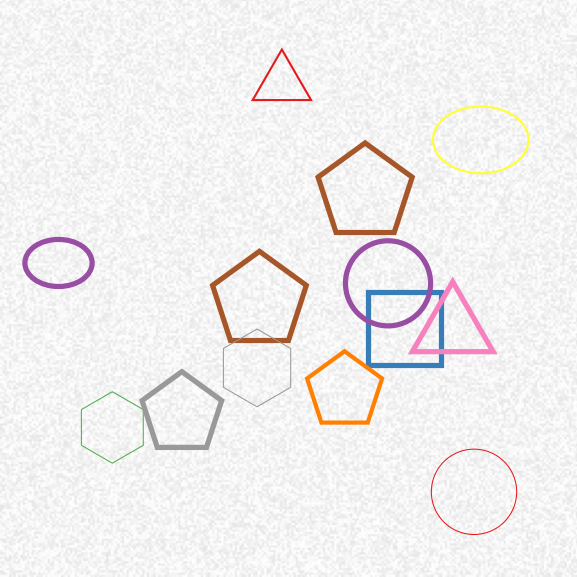[{"shape": "circle", "thickness": 0.5, "radius": 0.37, "center": [0.821, 0.147]}, {"shape": "triangle", "thickness": 1, "radius": 0.29, "center": [0.488, 0.855]}, {"shape": "square", "thickness": 2.5, "radius": 0.32, "center": [0.7, 0.43]}, {"shape": "hexagon", "thickness": 0.5, "radius": 0.31, "center": [0.194, 0.259]}, {"shape": "oval", "thickness": 2.5, "radius": 0.29, "center": [0.101, 0.544]}, {"shape": "circle", "thickness": 2.5, "radius": 0.37, "center": [0.672, 0.509]}, {"shape": "pentagon", "thickness": 2, "radius": 0.34, "center": [0.597, 0.323]}, {"shape": "oval", "thickness": 1, "radius": 0.41, "center": [0.832, 0.757]}, {"shape": "pentagon", "thickness": 2.5, "radius": 0.43, "center": [0.632, 0.666]}, {"shape": "pentagon", "thickness": 2.5, "radius": 0.43, "center": [0.449, 0.479]}, {"shape": "triangle", "thickness": 2.5, "radius": 0.4, "center": [0.784, 0.431]}, {"shape": "hexagon", "thickness": 0.5, "radius": 0.34, "center": [0.445, 0.362]}, {"shape": "pentagon", "thickness": 2.5, "radius": 0.36, "center": [0.315, 0.283]}]